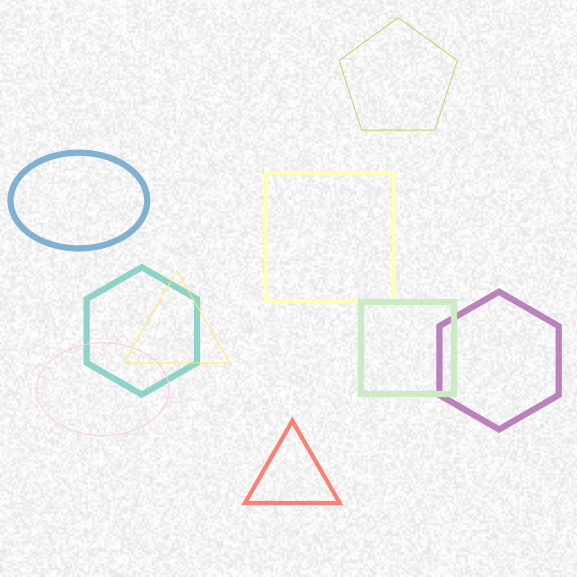[{"shape": "hexagon", "thickness": 3, "radius": 0.55, "center": [0.246, 0.426]}, {"shape": "square", "thickness": 2, "radius": 0.55, "center": [0.572, 0.588]}, {"shape": "triangle", "thickness": 2, "radius": 0.47, "center": [0.506, 0.176]}, {"shape": "oval", "thickness": 3, "radius": 0.59, "center": [0.137, 0.652]}, {"shape": "pentagon", "thickness": 0.5, "radius": 0.54, "center": [0.69, 0.861]}, {"shape": "oval", "thickness": 0.5, "radius": 0.57, "center": [0.178, 0.325]}, {"shape": "hexagon", "thickness": 3, "radius": 0.6, "center": [0.864, 0.375]}, {"shape": "square", "thickness": 3, "radius": 0.4, "center": [0.706, 0.397]}, {"shape": "triangle", "thickness": 0.5, "radius": 0.53, "center": [0.306, 0.424]}]